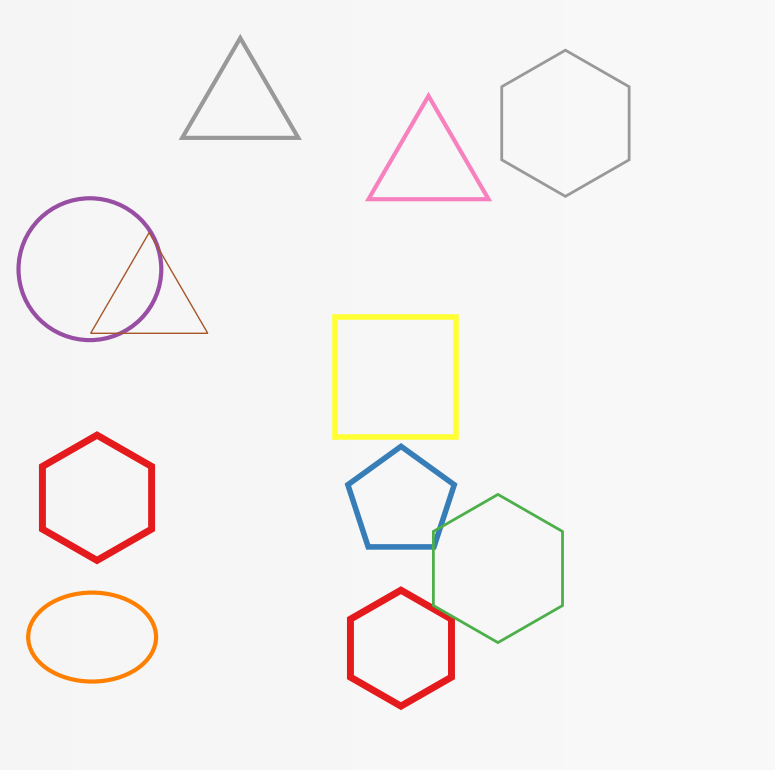[{"shape": "hexagon", "thickness": 2.5, "radius": 0.38, "center": [0.517, 0.158]}, {"shape": "hexagon", "thickness": 2.5, "radius": 0.41, "center": [0.125, 0.354]}, {"shape": "pentagon", "thickness": 2, "radius": 0.36, "center": [0.517, 0.348]}, {"shape": "hexagon", "thickness": 1, "radius": 0.48, "center": [0.643, 0.262]}, {"shape": "circle", "thickness": 1.5, "radius": 0.46, "center": [0.116, 0.65]}, {"shape": "oval", "thickness": 1.5, "radius": 0.41, "center": [0.119, 0.173]}, {"shape": "square", "thickness": 2, "radius": 0.39, "center": [0.51, 0.511]}, {"shape": "triangle", "thickness": 0.5, "radius": 0.44, "center": [0.193, 0.611]}, {"shape": "triangle", "thickness": 1.5, "radius": 0.45, "center": [0.553, 0.786]}, {"shape": "hexagon", "thickness": 1, "radius": 0.47, "center": [0.73, 0.84]}, {"shape": "triangle", "thickness": 1.5, "radius": 0.43, "center": [0.31, 0.864]}]